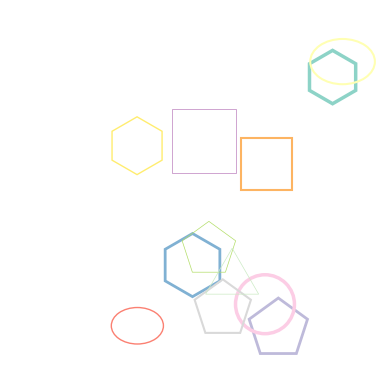[{"shape": "hexagon", "thickness": 2.5, "radius": 0.35, "center": [0.864, 0.8]}, {"shape": "oval", "thickness": 1.5, "radius": 0.42, "center": [0.89, 0.84]}, {"shape": "pentagon", "thickness": 2, "radius": 0.4, "center": [0.723, 0.146]}, {"shape": "oval", "thickness": 1, "radius": 0.34, "center": [0.357, 0.154]}, {"shape": "hexagon", "thickness": 2, "radius": 0.41, "center": [0.5, 0.311]}, {"shape": "square", "thickness": 1.5, "radius": 0.33, "center": [0.691, 0.574]}, {"shape": "pentagon", "thickness": 0.5, "radius": 0.37, "center": [0.543, 0.352]}, {"shape": "circle", "thickness": 2.5, "radius": 0.38, "center": [0.688, 0.21]}, {"shape": "pentagon", "thickness": 1.5, "radius": 0.38, "center": [0.579, 0.198]}, {"shape": "square", "thickness": 0.5, "radius": 0.42, "center": [0.529, 0.634]}, {"shape": "triangle", "thickness": 0.5, "radius": 0.4, "center": [0.603, 0.276]}, {"shape": "hexagon", "thickness": 1, "radius": 0.38, "center": [0.356, 0.622]}]